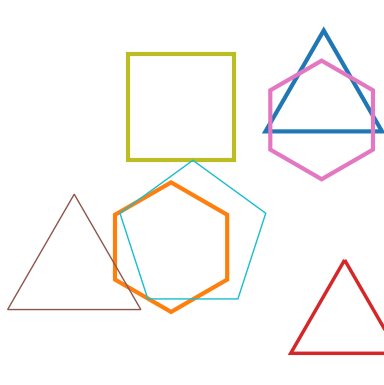[{"shape": "triangle", "thickness": 3, "radius": 0.87, "center": [0.841, 0.746]}, {"shape": "hexagon", "thickness": 3, "radius": 0.84, "center": [0.444, 0.358]}, {"shape": "triangle", "thickness": 2.5, "radius": 0.81, "center": [0.895, 0.163]}, {"shape": "triangle", "thickness": 1, "radius": 1.0, "center": [0.193, 0.296]}, {"shape": "hexagon", "thickness": 3, "radius": 0.77, "center": [0.835, 0.688]}, {"shape": "square", "thickness": 3, "radius": 0.69, "center": [0.469, 0.722]}, {"shape": "pentagon", "thickness": 1, "radius": 1.0, "center": [0.501, 0.385]}]